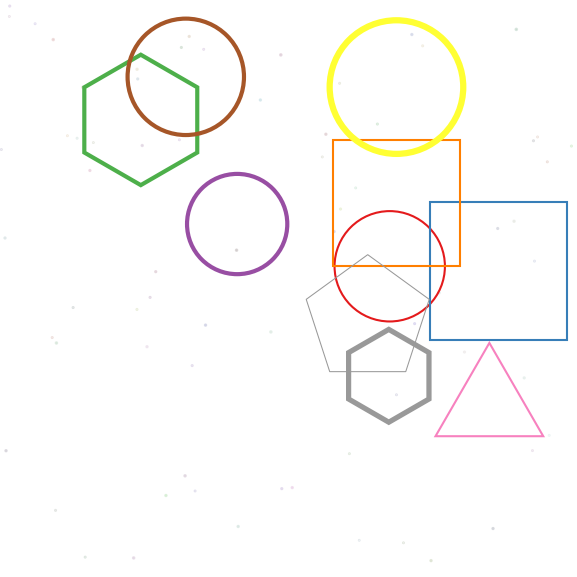[{"shape": "circle", "thickness": 1, "radius": 0.48, "center": [0.675, 0.538]}, {"shape": "square", "thickness": 1, "radius": 0.59, "center": [0.863, 0.53]}, {"shape": "hexagon", "thickness": 2, "radius": 0.56, "center": [0.244, 0.791]}, {"shape": "circle", "thickness": 2, "radius": 0.43, "center": [0.411, 0.611]}, {"shape": "square", "thickness": 1, "radius": 0.55, "center": [0.687, 0.648]}, {"shape": "circle", "thickness": 3, "radius": 0.58, "center": [0.687, 0.848]}, {"shape": "circle", "thickness": 2, "radius": 0.5, "center": [0.322, 0.866]}, {"shape": "triangle", "thickness": 1, "radius": 0.54, "center": [0.847, 0.298]}, {"shape": "pentagon", "thickness": 0.5, "radius": 0.56, "center": [0.637, 0.446]}, {"shape": "hexagon", "thickness": 2.5, "radius": 0.4, "center": [0.673, 0.348]}]